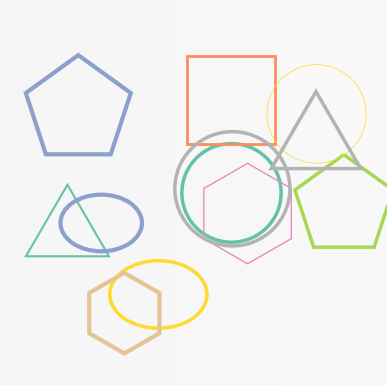[{"shape": "circle", "thickness": 2.5, "radius": 0.64, "center": [0.597, 0.499]}, {"shape": "triangle", "thickness": 1.5, "radius": 0.62, "center": [0.174, 0.396]}, {"shape": "square", "thickness": 2, "radius": 0.57, "center": [0.596, 0.741]}, {"shape": "pentagon", "thickness": 3, "radius": 0.71, "center": [0.202, 0.714]}, {"shape": "oval", "thickness": 3, "radius": 0.53, "center": [0.261, 0.421]}, {"shape": "hexagon", "thickness": 1, "radius": 0.65, "center": [0.639, 0.445]}, {"shape": "pentagon", "thickness": 2.5, "radius": 0.66, "center": [0.887, 0.465]}, {"shape": "circle", "thickness": 0.5, "radius": 0.64, "center": [0.817, 0.704]}, {"shape": "oval", "thickness": 2.5, "radius": 0.63, "center": [0.409, 0.235]}, {"shape": "hexagon", "thickness": 3, "radius": 0.52, "center": [0.321, 0.187]}, {"shape": "circle", "thickness": 2.5, "radius": 0.74, "center": [0.6, 0.51]}, {"shape": "triangle", "thickness": 2.5, "radius": 0.67, "center": [0.815, 0.629]}]